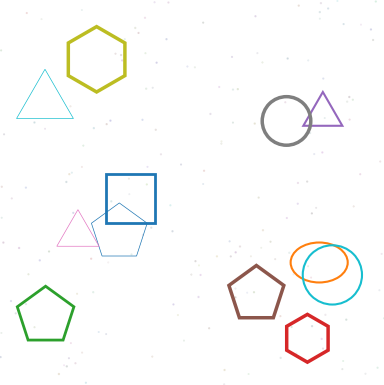[{"shape": "pentagon", "thickness": 0.5, "radius": 0.38, "center": [0.31, 0.397]}, {"shape": "square", "thickness": 2, "radius": 0.32, "center": [0.339, 0.484]}, {"shape": "oval", "thickness": 1.5, "radius": 0.37, "center": [0.829, 0.318]}, {"shape": "pentagon", "thickness": 2, "radius": 0.39, "center": [0.118, 0.179]}, {"shape": "hexagon", "thickness": 2.5, "radius": 0.31, "center": [0.798, 0.121]}, {"shape": "triangle", "thickness": 1.5, "radius": 0.29, "center": [0.839, 0.703]}, {"shape": "pentagon", "thickness": 2.5, "radius": 0.37, "center": [0.666, 0.235]}, {"shape": "triangle", "thickness": 0.5, "radius": 0.32, "center": [0.202, 0.392]}, {"shape": "circle", "thickness": 2.5, "radius": 0.32, "center": [0.744, 0.686]}, {"shape": "hexagon", "thickness": 2.5, "radius": 0.42, "center": [0.251, 0.846]}, {"shape": "circle", "thickness": 1.5, "radius": 0.38, "center": [0.863, 0.286]}, {"shape": "triangle", "thickness": 0.5, "radius": 0.43, "center": [0.117, 0.735]}]